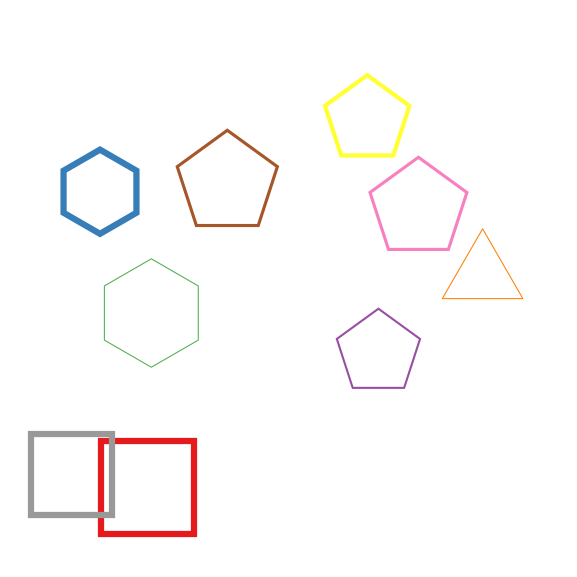[{"shape": "square", "thickness": 3, "radius": 0.4, "center": [0.255, 0.154]}, {"shape": "hexagon", "thickness": 3, "radius": 0.36, "center": [0.173, 0.667]}, {"shape": "hexagon", "thickness": 0.5, "radius": 0.47, "center": [0.262, 0.457]}, {"shape": "pentagon", "thickness": 1, "radius": 0.38, "center": [0.655, 0.389]}, {"shape": "triangle", "thickness": 0.5, "radius": 0.4, "center": [0.836, 0.522]}, {"shape": "pentagon", "thickness": 2, "radius": 0.38, "center": [0.636, 0.792]}, {"shape": "pentagon", "thickness": 1.5, "radius": 0.46, "center": [0.394, 0.682]}, {"shape": "pentagon", "thickness": 1.5, "radius": 0.44, "center": [0.725, 0.639]}, {"shape": "square", "thickness": 3, "radius": 0.35, "center": [0.123, 0.177]}]